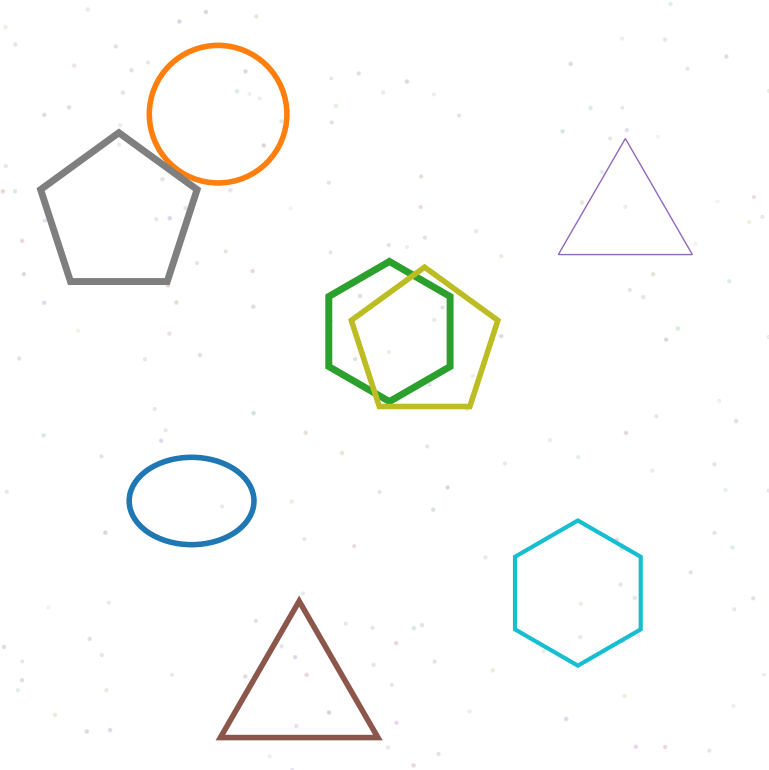[{"shape": "oval", "thickness": 2, "radius": 0.41, "center": [0.249, 0.349]}, {"shape": "circle", "thickness": 2, "radius": 0.45, "center": [0.283, 0.852]}, {"shape": "hexagon", "thickness": 2.5, "radius": 0.45, "center": [0.506, 0.569]}, {"shape": "triangle", "thickness": 0.5, "radius": 0.5, "center": [0.812, 0.72]}, {"shape": "triangle", "thickness": 2, "radius": 0.59, "center": [0.389, 0.101]}, {"shape": "pentagon", "thickness": 2.5, "radius": 0.53, "center": [0.154, 0.721]}, {"shape": "pentagon", "thickness": 2, "radius": 0.5, "center": [0.551, 0.553]}, {"shape": "hexagon", "thickness": 1.5, "radius": 0.47, "center": [0.75, 0.23]}]